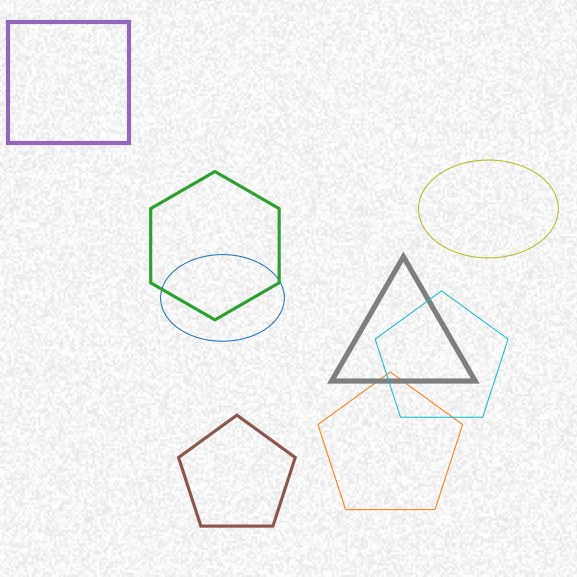[{"shape": "oval", "thickness": 0.5, "radius": 0.54, "center": [0.385, 0.483]}, {"shape": "pentagon", "thickness": 0.5, "radius": 0.66, "center": [0.676, 0.223]}, {"shape": "hexagon", "thickness": 1.5, "radius": 0.64, "center": [0.372, 0.574]}, {"shape": "square", "thickness": 2, "radius": 0.53, "center": [0.119, 0.856]}, {"shape": "pentagon", "thickness": 1.5, "radius": 0.53, "center": [0.41, 0.174]}, {"shape": "triangle", "thickness": 2.5, "radius": 0.72, "center": [0.699, 0.411]}, {"shape": "oval", "thickness": 0.5, "radius": 0.61, "center": [0.846, 0.637]}, {"shape": "pentagon", "thickness": 0.5, "radius": 0.6, "center": [0.765, 0.375]}]